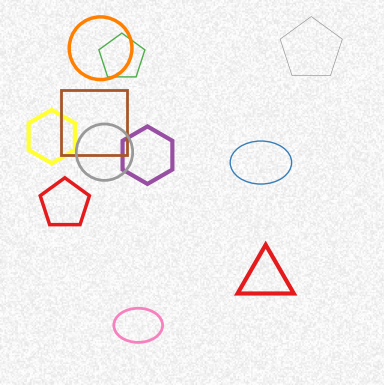[{"shape": "pentagon", "thickness": 2.5, "radius": 0.34, "center": [0.168, 0.471]}, {"shape": "triangle", "thickness": 3, "radius": 0.42, "center": [0.69, 0.28]}, {"shape": "oval", "thickness": 1, "radius": 0.4, "center": [0.678, 0.578]}, {"shape": "pentagon", "thickness": 1, "radius": 0.31, "center": [0.317, 0.851]}, {"shape": "hexagon", "thickness": 3, "radius": 0.37, "center": [0.383, 0.597]}, {"shape": "circle", "thickness": 2.5, "radius": 0.41, "center": [0.261, 0.875]}, {"shape": "hexagon", "thickness": 3, "radius": 0.35, "center": [0.135, 0.645]}, {"shape": "square", "thickness": 2, "radius": 0.42, "center": [0.244, 0.682]}, {"shape": "oval", "thickness": 2, "radius": 0.32, "center": [0.359, 0.155]}, {"shape": "pentagon", "thickness": 0.5, "radius": 0.42, "center": [0.808, 0.872]}, {"shape": "circle", "thickness": 2, "radius": 0.37, "center": [0.271, 0.605]}]